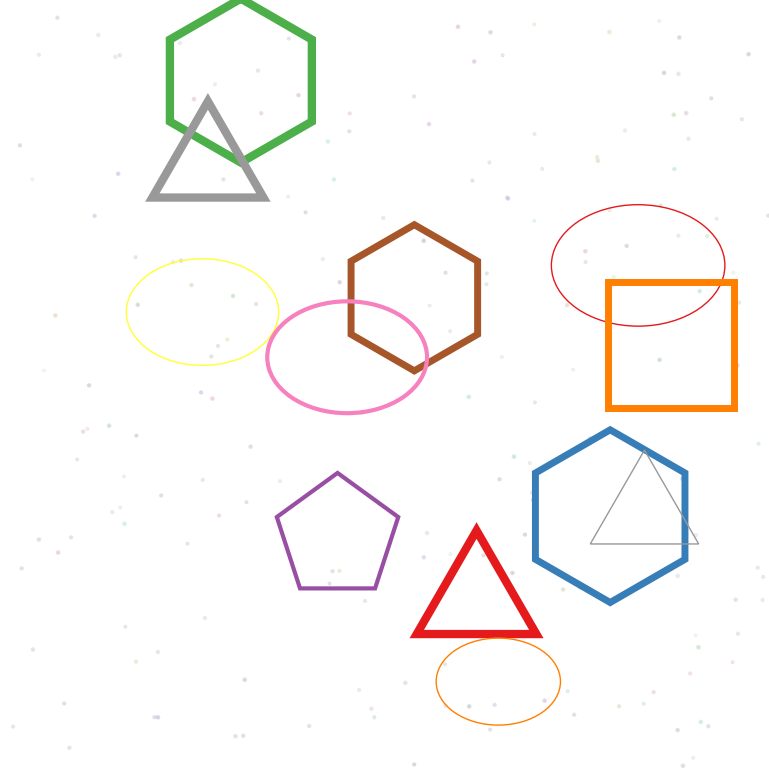[{"shape": "oval", "thickness": 0.5, "radius": 0.56, "center": [0.829, 0.655]}, {"shape": "triangle", "thickness": 3, "radius": 0.45, "center": [0.619, 0.221]}, {"shape": "hexagon", "thickness": 2.5, "radius": 0.56, "center": [0.792, 0.33]}, {"shape": "hexagon", "thickness": 3, "radius": 0.53, "center": [0.313, 0.895]}, {"shape": "pentagon", "thickness": 1.5, "radius": 0.41, "center": [0.438, 0.303]}, {"shape": "oval", "thickness": 0.5, "radius": 0.4, "center": [0.647, 0.115]}, {"shape": "square", "thickness": 2.5, "radius": 0.41, "center": [0.871, 0.552]}, {"shape": "oval", "thickness": 0.5, "radius": 0.49, "center": [0.263, 0.595]}, {"shape": "hexagon", "thickness": 2.5, "radius": 0.47, "center": [0.538, 0.613]}, {"shape": "oval", "thickness": 1.5, "radius": 0.52, "center": [0.451, 0.536]}, {"shape": "triangle", "thickness": 3, "radius": 0.42, "center": [0.27, 0.785]}, {"shape": "triangle", "thickness": 0.5, "radius": 0.41, "center": [0.837, 0.334]}]